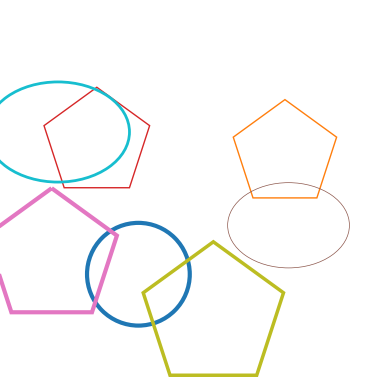[{"shape": "circle", "thickness": 3, "radius": 0.67, "center": [0.359, 0.288]}, {"shape": "pentagon", "thickness": 1, "radius": 0.71, "center": [0.74, 0.6]}, {"shape": "pentagon", "thickness": 1, "radius": 0.72, "center": [0.251, 0.629]}, {"shape": "oval", "thickness": 0.5, "radius": 0.79, "center": [0.749, 0.415]}, {"shape": "pentagon", "thickness": 3, "radius": 0.89, "center": [0.134, 0.333]}, {"shape": "pentagon", "thickness": 2.5, "radius": 0.96, "center": [0.554, 0.18]}, {"shape": "oval", "thickness": 2, "radius": 0.93, "center": [0.15, 0.657]}]